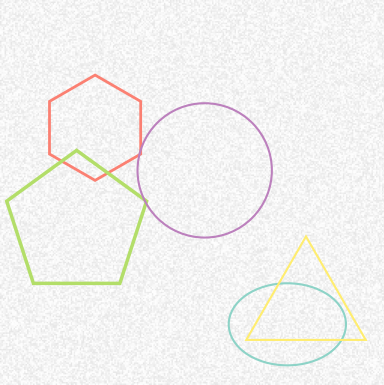[{"shape": "oval", "thickness": 1.5, "radius": 0.76, "center": [0.746, 0.158]}, {"shape": "hexagon", "thickness": 2, "radius": 0.68, "center": [0.247, 0.668]}, {"shape": "pentagon", "thickness": 2.5, "radius": 0.95, "center": [0.199, 0.418]}, {"shape": "circle", "thickness": 1.5, "radius": 0.87, "center": [0.532, 0.557]}, {"shape": "triangle", "thickness": 1.5, "radius": 0.9, "center": [0.795, 0.207]}]